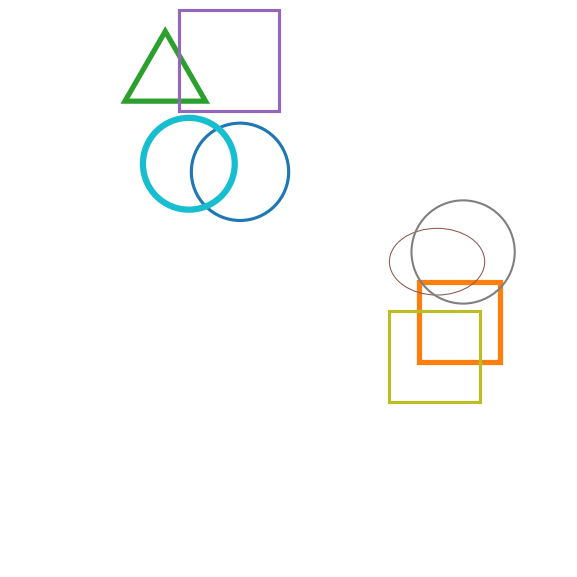[{"shape": "circle", "thickness": 1.5, "radius": 0.42, "center": [0.416, 0.702]}, {"shape": "square", "thickness": 2.5, "radius": 0.35, "center": [0.796, 0.442]}, {"shape": "triangle", "thickness": 2.5, "radius": 0.4, "center": [0.286, 0.864]}, {"shape": "square", "thickness": 1.5, "radius": 0.43, "center": [0.397, 0.894]}, {"shape": "oval", "thickness": 0.5, "radius": 0.41, "center": [0.757, 0.546]}, {"shape": "circle", "thickness": 1, "radius": 0.45, "center": [0.802, 0.563]}, {"shape": "square", "thickness": 1.5, "radius": 0.39, "center": [0.753, 0.382]}, {"shape": "circle", "thickness": 3, "radius": 0.4, "center": [0.327, 0.716]}]